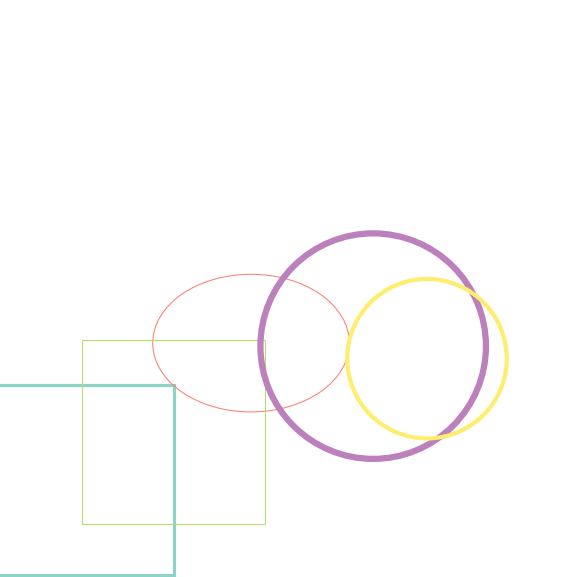[{"shape": "square", "thickness": 1.5, "radius": 0.82, "center": [0.137, 0.168]}, {"shape": "oval", "thickness": 0.5, "radius": 0.85, "center": [0.435, 0.405]}, {"shape": "square", "thickness": 0.5, "radius": 0.79, "center": [0.3, 0.251]}, {"shape": "circle", "thickness": 3, "radius": 0.98, "center": [0.646, 0.4]}, {"shape": "circle", "thickness": 2, "radius": 0.69, "center": [0.739, 0.378]}]